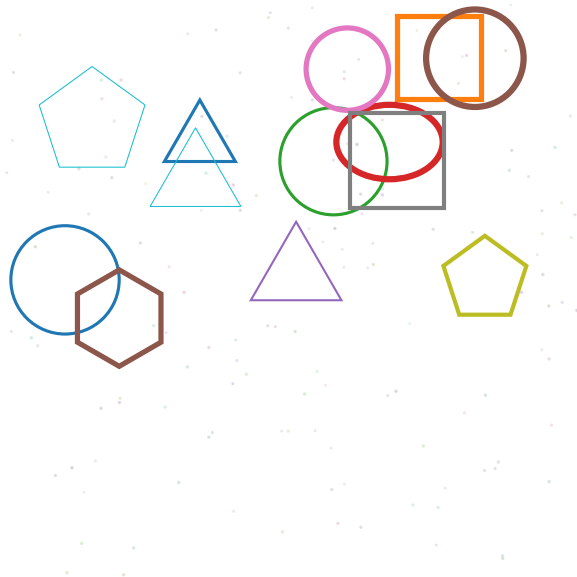[{"shape": "triangle", "thickness": 1.5, "radius": 0.35, "center": [0.346, 0.755]}, {"shape": "circle", "thickness": 1.5, "radius": 0.47, "center": [0.113, 0.515]}, {"shape": "square", "thickness": 2.5, "radius": 0.36, "center": [0.761, 0.9]}, {"shape": "circle", "thickness": 1.5, "radius": 0.46, "center": [0.577, 0.72]}, {"shape": "oval", "thickness": 3, "radius": 0.46, "center": [0.675, 0.753]}, {"shape": "triangle", "thickness": 1, "radius": 0.45, "center": [0.513, 0.525]}, {"shape": "hexagon", "thickness": 2.5, "radius": 0.42, "center": [0.206, 0.448]}, {"shape": "circle", "thickness": 3, "radius": 0.42, "center": [0.822, 0.898]}, {"shape": "circle", "thickness": 2.5, "radius": 0.36, "center": [0.601, 0.879]}, {"shape": "square", "thickness": 2, "radius": 0.41, "center": [0.688, 0.721]}, {"shape": "pentagon", "thickness": 2, "radius": 0.38, "center": [0.84, 0.515]}, {"shape": "pentagon", "thickness": 0.5, "radius": 0.48, "center": [0.159, 0.788]}, {"shape": "triangle", "thickness": 0.5, "radius": 0.45, "center": [0.339, 0.687]}]